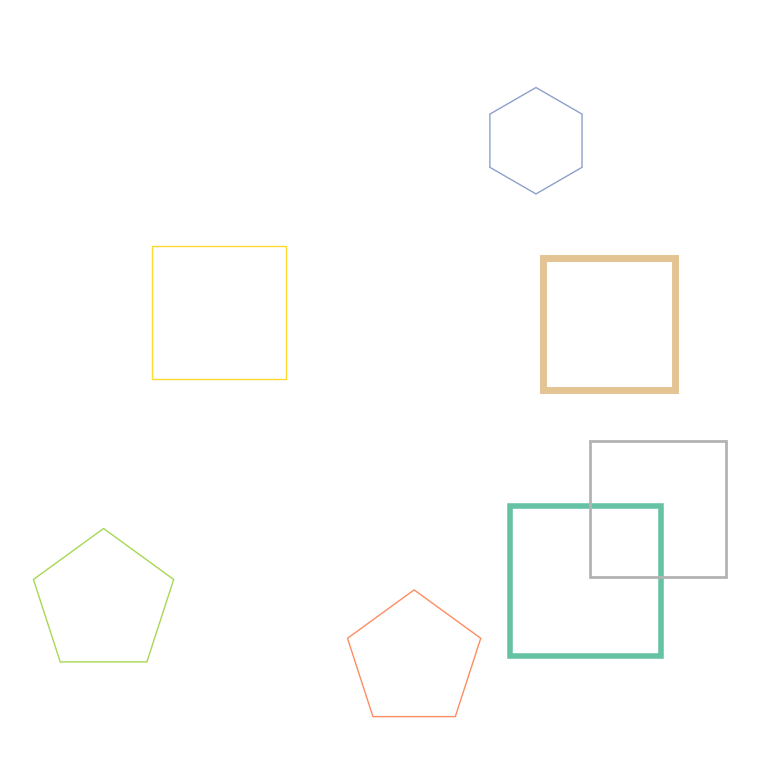[{"shape": "square", "thickness": 2, "radius": 0.49, "center": [0.76, 0.246]}, {"shape": "pentagon", "thickness": 0.5, "radius": 0.45, "center": [0.538, 0.143]}, {"shape": "hexagon", "thickness": 0.5, "radius": 0.35, "center": [0.696, 0.817]}, {"shape": "pentagon", "thickness": 0.5, "radius": 0.48, "center": [0.134, 0.218]}, {"shape": "square", "thickness": 0.5, "radius": 0.43, "center": [0.284, 0.594]}, {"shape": "square", "thickness": 2.5, "radius": 0.43, "center": [0.791, 0.58]}, {"shape": "square", "thickness": 1, "radius": 0.44, "center": [0.855, 0.339]}]